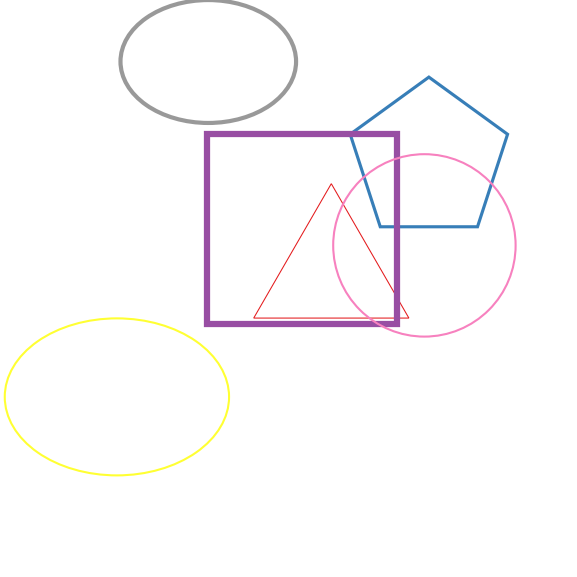[{"shape": "triangle", "thickness": 0.5, "radius": 0.78, "center": [0.574, 0.526]}, {"shape": "pentagon", "thickness": 1.5, "radius": 0.72, "center": [0.743, 0.722]}, {"shape": "square", "thickness": 3, "radius": 0.82, "center": [0.522, 0.602]}, {"shape": "oval", "thickness": 1, "radius": 0.97, "center": [0.202, 0.312]}, {"shape": "circle", "thickness": 1, "radius": 0.79, "center": [0.735, 0.574]}, {"shape": "oval", "thickness": 2, "radius": 0.76, "center": [0.361, 0.893]}]